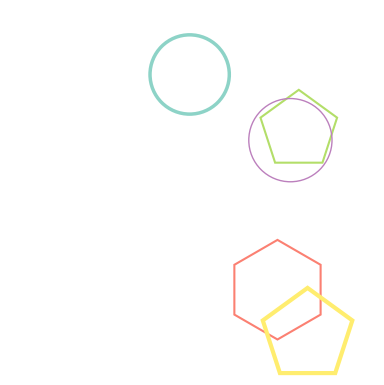[{"shape": "circle", "thickness": 2.5, "radius": 0.51, "center": [0.493, 0.807]}, {"shape": "hexagon", "thickness": 1.5, "radius": 0.65, "center": [0.721, 0.248]}, {"shape": "pentagon", "thickness": 1.5, "radius": 0.52, "center": [0.776, 0.662]}, {"shape": "circle", "thickness": 1, "radius": 0.54, "center": [0.754, 0.636]}, {"shape": "pentagon", "thickness": 3, "radius": 0.61, "center": [0.799, 0.13]}]